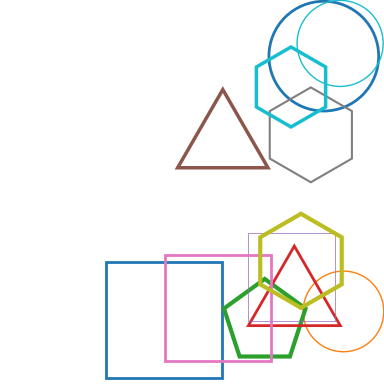[{"shape": "circle", "thickness": 2, "radius": 0.71, "center": [0.841, 0.854]}, {"shape": "square", "thickness": 2, "radius": 0.75, "center": [0.426, 0.169]}, {"shape": "circle", "thickness": 1, "radius": 0.52, "center": [0.892, 0.191]}, {"shape": "pentagon", "thickness": 3, "radius": 0.56, "center": [0.688, 0.164]}, {"shape": "triangle", "thickness": 2, "radius": 0.69, "center": [0.764, 0.223]}, {"shape": "square", "thickness": 0.5, "radius": 0.57, "center": [0.757, 0.281]}, {"shape": "triangle", "thickness": 2.5, "radius": 0.68, "center": [0.579, 0.632]}, {"shape": "square", "thickness": 2, "radius": 0.69, "center": [0.566, 0.199]}, {"shape": "hexagon", "thickness": 1.5, "radius": 0.62, "center": [0.807, 0.65]}, {"shape": "hexagon", "thickness": 3, "radius": 0.61, "center": [0.782, 0.323]}, {"shape": "circle", "thickness": 1, "radius": 0.56, "center": [0.883, 0.887]}, {"shape": "hexagon", "thickness": 2.5, "radius": 0.52, "center": [0.756, 0.774]}]